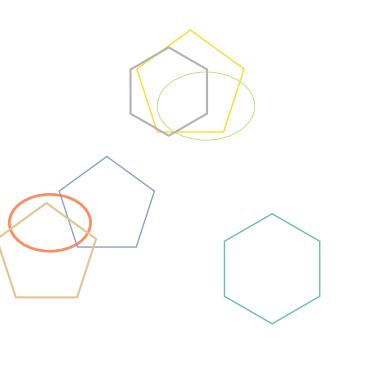[{"shape": "hexagon", "thickness": 1, "radius": 0.71, "center": [0.707, 0.302]}, {"shape": "oval", "thickness": 2, "radius": 0.53, "center": [0.13, 0.421]}, {"shape": "pentagon", "thickness": 1, "radius": 0.65, "center": [0.277, 0.463]}, {"shape": "oval", "thickness": 0.5, "radius": 0.63, "center": [0.535, 0.724]}, {"shape": "pentagon", "thickness": 1, "radius": 0.73, "center": [0.495, 0.776]}, {"shape": "pentagon", "thickness": 1.5, "radius": 0.68, "center": [0.121, 0.337]}, {"shape": "hexagon", "thickness": 1.5, "radius": 0.57, "center": [0.438, 0.762]}]